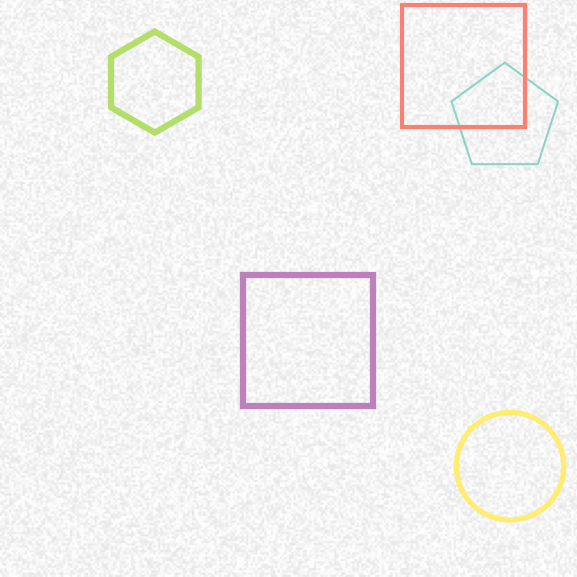[{"shape": "pentagon", "thickness": 1, "radius": 0.49, "center": [0.874, 0.794]}, {"shape": "square", "thickness": 2, "radius": 0.53, "center": [0.803, 0.885]}, {"shape": "hexagon", "thickness": 3, "radius": 0.44, "center": [0.268, 0.857]}, {"shape": "square", "thickness": 3, "radius": 0.57, "center": [0.534, 0.41]}, {"shape": "circle", "thickness": 2.5, "radius": 0.47, "center": [0.883, 0.192]}]